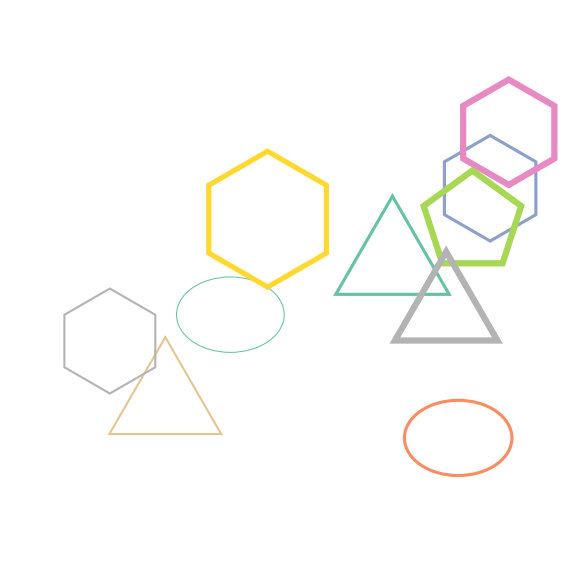[{"shape": "oval", "thickness": 0.5, "radius": 0.47, "center": [0.399, 0.454]}, {"shape": "triangle", "thickness": 1.5, "radius": 0.57, "center": [0.68, 0.546]}, {"shape": "oval", "thickness": 1.5, "radius": 0.47, "center": [0.793, 0.241]}, {"shape": "hexagon", "thickness": 1.5, "radius": 0.46, "center": [0.849, 0.673]}, {"shape": "hexagon", "thickness": 3, "radius": 0.46, "center": [0.881, 0.77]}, {"shape": "pentagon", "thickness": 3, "radius": 0.44, "center": [0.818, 0.615]}, {"shape": "hexagon", "thickness": 2.5, "radius": 0.59, "center": [0.463, 0.62]}, {"shape": "triangle", "thickness": 1, "radius": 0.56, "center": [0.286, 0.303]}, {"shape": "hexagon", "thickness": 1, "radius": 0.45, "center": [0.19, 0.409]}, {"shape": "triangle", "thickness": 3, "radius": 0.51, "center": [0.773, 0.461]}]